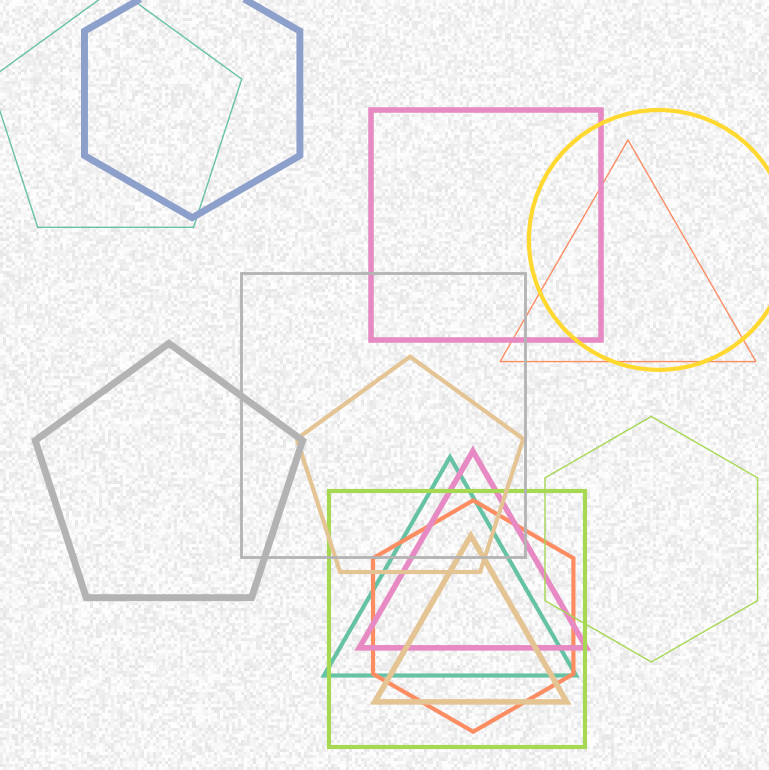[{"shape": "pentagon", "thickness": 0.5, "radius": 0.86, "center": [0.15, 0.844]}, {"shape": "triangle", "thickness": 1.5, "radius": 0.95, "center": [0.584, 0.217]}, {"shape": "hexagon", "thickness": 1.5, "radius": 0.75, "center": [0.615, 0.2]}, {"shape": "triangle", "thickness": 0.5, "radius": 0.96, "center": [0.816, 0.626]}, {"shape": "hexagon", "thickness": 2.5, "radius": 0.81, "center": [0.25, 0.879]}, {"shape": "square", "thickness": 2, "radius": 0.75, "center": [0.631, 0.707]}, {"shape": "triangle", "thickness": 2, "radius": 0.85, "center": [0.614, 0.244]}, {"shape": "square", "thickness": 1.5, "radius": 0.83, "center": [0.593, 0.196]}, {"shape": "hexagon", "thickness": 0.5, "radius": 0.8, "center": [0.846, 0.3]}, {"shape": "circle", "thickness": 1.5, "radius": 0.84, "center": [0.856, 0.688]}, {"shape": "triangle", "thickness": 2, "radius": 0.72, "center": [0.611, 0.16]}, {"shape": "pentagon", "thickness": 1.5, "radius": 0.77, "center": [0.533, 0.382]}, {"shape": "square", "thickness": 1, "radius": 0.92, "center": [0.498, 0.462]}, {"shape": "pentagon", "thickness": 2.5, "radius": 0.91, "center": [0.219, 0.372]}]